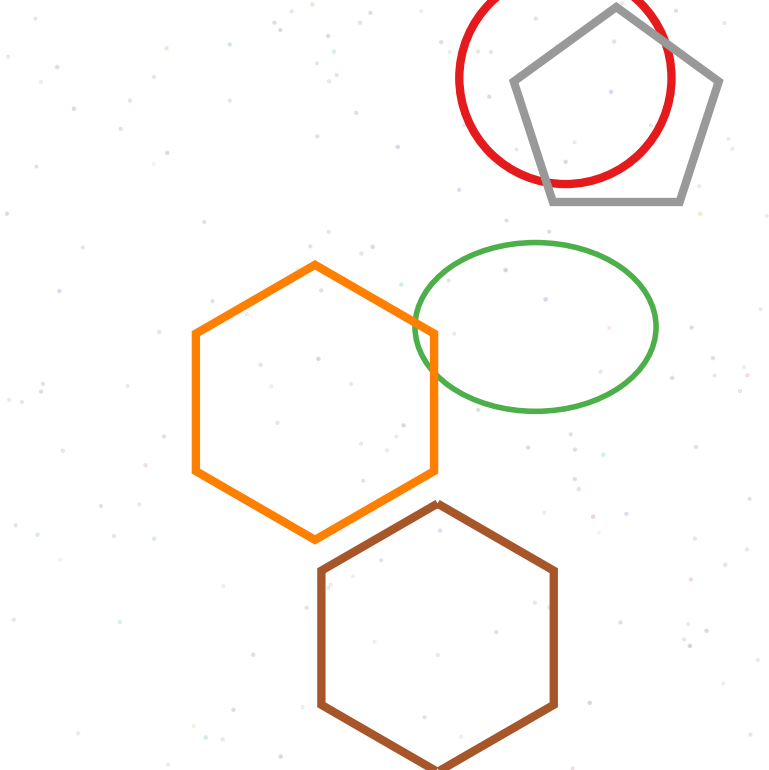[{"shape": "circle", "thickness": 3, "radius": 0.69, "center": [0.734, 0.899]}, {"shape": "oval", "thickness": 2, "radius": 0.78, "center": [0.695, 0.575]}, {"shape": "hexagon", "thickness": 3, "radius": 0.89, "center": [0.409, 0.477]}, {"shape": "hexagon", "thickness": 3, "radius": 0.87, "center": [0.568, 0.172]}, {"shape": "pentagon", "thickness": 3, "radius": 0.7, "center": [0.8, 0.851]}]